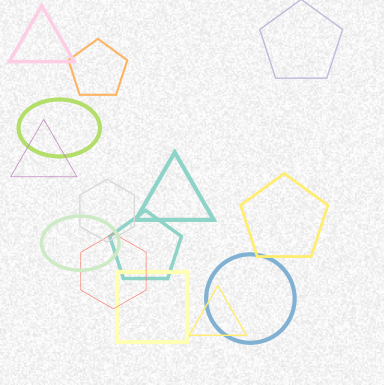[{"shape": "triangle", "thickness": 3, "radius": 0.58, "center": [0.454, 0.487]}, {"shape": "pentagon", "thickness": 2.5, "radius": 0.49, "center": [0.378, 0.356]}, {"shape": "square", "thickness": 3, "radius": 0.46, "center": [0.394, 0.202]}, {"shape": "pentagon", "thickness": 1, "radius": 0.57, "center": [0.782, 0.888]}, {"shape": "hexagon", "thickness": 0.5, "radius": 0.49, "center": [0.295, 0.296]}, {"shape": "circle", "thickness": 3, "radius": 0.57, "center": [0.65, 0.225]}, {"shape": "pentagon", "thickness": 1.5, "radius": 0.4, "center": [0.254, 0.819]}, {"shape": "oval", "thickness": 3, "radius": 0.53, "center": [0.154, 0.668]}, {"shape": "triangle", "thickness": 2.5, "radius": 0.49, "center": [0.109, 0.888]}, {"shape": "hexagon", "thickness": 1, "radius": 0.41, "center": [0.278, 0.453]}, {"shape": "triangle", "thickness": 0.5, "radius": 0.5, "center": [0.114, 0.591]}, {"shape": "oval", "thickness": 2.5, "radius": 0.5, "center": [0.208, 0.368]}, {"shape": "pentagon", "thickness": 2, "radius": 0.6, "center": [0.738, 0.43]}, {"shape": "triangle", "thickness": 1, "radius": 0.43, "center": [0.566, 0.172]}]